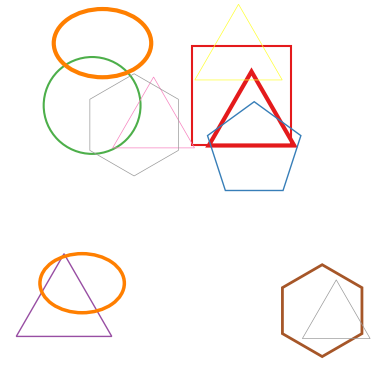[{"shape": "square", "thickness": 1.5, "radius": 0.64, "center": [0.627, 0.751]}, {"shape": "triangle", "thickness": 3, "radius": 0.64, "center": [0.653, 0.686]}, {"shape": "pentagon", "thickness": 1, "radius": 0.64, "center": [0.66, 0.608]}, {"shape": "circle", "thickness": 1.5, "radius": 0.63, "center": [0.239, 0.726]}, {"shape": "triangle", "thickness": 1, "radius": 0.72, "center": [0.166, 0.198]}, {"shape": "oval", "thickness": 3, "radius": 0.63, "center": [0.266, 0.888]}, {"shape": "oval", "thickness": 2.5, "radius": 0.55, "center": [0.213, 0.264]}, {"shape": "triangle", "thickness": 0.5, "radius": 0.66, "center": [0.62, 0.858]}, {"shape": "hexagon", "thickness": 2, "radius": 0.6, "center": [0.837, 0.193]}, {"shape": "triangle", "thickness": 0.5, "radius": 0.61, "center": [0.399, 0.677]}, {"shape": "triangle", "thickness": 0.5, "radius": 0.51, "center": [0.873, 0.171]}, {"shape": "hexagon", "thickness": 0.5, "radius": 0.66, "center": [0.348, 0.676]}]